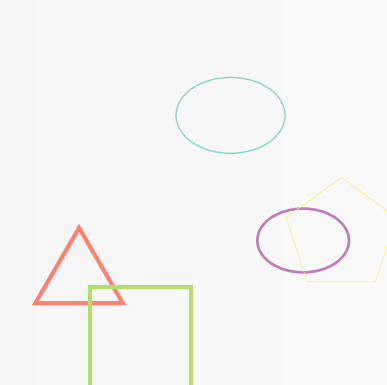[{"shape": "oval", "thickness": 1, "radius": 0.7, "center": [0.595, 0.7]}, {"shape": "triangle", "thickness": 3, "radius": 0.65, "center": [0.204, 0.278]}, {"shape": "square", "thickness": 3, "radius": 0.65, "center": [0.362, 0.125]}, {"shape": "oval", "thickness": 2, "radius": 0.59, "center": [0.782, 0.375]}, {"shape": "pentagon", "thickness": 0.5, "radius": 0.75, "center": [0.881, 0.389]}]